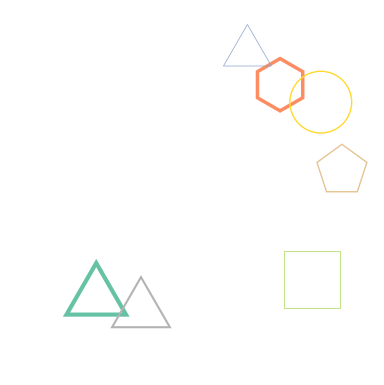[{"shape": "triangle", "thickness": 3, "radius": 0.45, "center": [0.25, 0.228]}, {"shape": "hexagon", "thickness": 2.5, "radius": 0.34, "center": [0.728, 0.78]}, {"shape": "triangle", "thickness": 0.5, "radius": 0.36, "center": [0.643, 0.864]}, {"shape": "square", "thickness": 0.5, "radius": 0.37, "center": [0.811, 0.274]}, {"shape": "circle", "thickness": 1, "radius": 0.4, "center": [0.833, 0.735]}, {"shape": "pentagon", "thickness": 1, "radius": 0.34, "center": [0.888, 0.557]}, {"shape": "triangle", "thickness": 1.5, "radius": 0.43, "center": [0.366, 0.193]}]